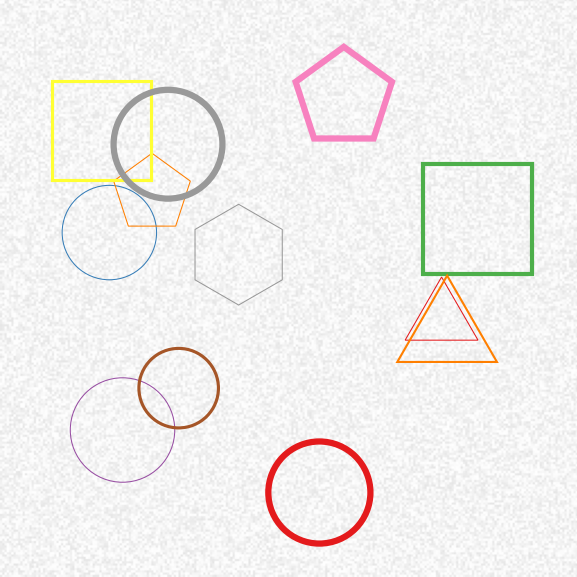[{"shape": "circle", "thickness": 3, "radius": 0.44, "center": [0.553, 0.146]}, {"shape": "triangle", "thickness": 0.5, "radius": 0.36, "center": [0.765, 0.447]}, {"shape": "circle", "thickness": 0.5, "radius": 0.41, "center": [0.189, 0.596]}, {"shape": "square", "thickness": 2, "radius": 0.47, "center": [0.827, 0.62]}, {"shape": "circle", "thickness": 0.5, "radius": 0.45, "center": [0.212, 0.255]}, {"shape": "triangle", "thickness": 1, "radius": 0.5, "center": [0.774, 0.422]}, {"shape": "pentagon", "thickness": 0.5, "radius": 0.35, "center": [0.263, 0.664]}, {"shape": "square", "thickness": 1.5, "radius": 0.43, "center": [0.176, 0.773]}, {"shape": "circle", "thickness": 1.5, "radius": 0.34, "center": [0.309, 0.327]}, {"shape": "pentagon", "thickness": 3, "radius": 0.44, "center": [0.595, 0.83]}, {"shape": "circle", "thickness": 3, "radius": 0.47, "center": [0.291, 0.749]}, {"shape": "hexagon", "thickness": 0.5, "radius": 0.44, "center": [0.413, 0.558]}]